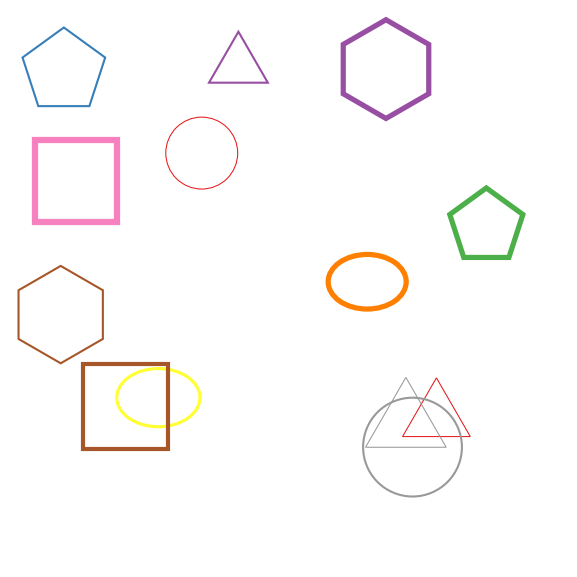[{"shape": "triangle", "thickness": 0.5, "radius": 0.34, "center": [0.756, 0.277]}, {"shape": "circle", "thickness": 0.5, "radius": 0.31, "center": [0.349, 0.734]}, {"shape": "pentagon", "thickness": 1, "radius": 0.38, "center": [0.111, 0.876]}, {"shape": "pentagon", "thickness": 2.5, "radius": 0.33, "center": [0.842, 0.607]}, {"shape": "triangle", "thickness": 1, "radius": 0.29, "center": [0.413, 0.885]}, {"shape": "hexagon", "thickness": 2.5, "radius": 0.43, "center": [0.668, 0.879]}, {"shape": "oval", "thickness": 2.5, "radius": 0.34, "center": [0.636, 0.511]}, {"shape": "oval", "thickness": 1.5, "radius": 0.36, "center": [0.274, 0.311]}, {"shape": "hexagon", "thickness": 1, "radius": 0.42, "center": [0.105, 0.454]}, {"shape": "square", "thickness": 2, "radius": 0.37, "center": [0.217, 0.295]}, {"shape": "square", "thickness": 3, "radius": 0.35, "center": [0.131, 0.686]}, {"shape": "triangle", "thickness": 0.5, "radius": 0.4, "center": [0.703, 0.265]}, {"shape": "circle", "thickness": 1, "radius": 0.43, "center": [0.714, 0.225]}]